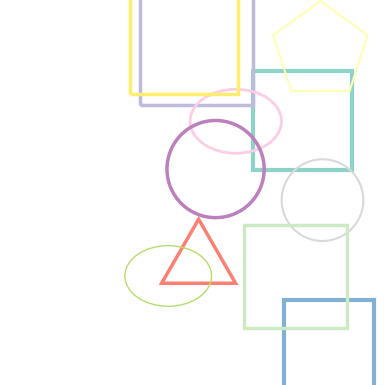[{"shape": "square", "thickness": 3, "radius": 0.64, "center": [0.787, 0.686]}, {"shape": "pentagon", "thickness": 1.5, "radius": 0.65, "center": [0.832, 0.869]}, {"shape": "square", "thickness": 2.5, "radius": 0.74, "center": [0.511, 0.874]}, {"shape": "triangle", "thickness": 2.5, "radius": 0.55, "center": [0.516, 0.32]}, {"shape": "square", "thickness": 3, "radius": 0.59, "center": [0.855, 0.103]}, {"shape": "oval", "thickness": 1, "radius": 0.56, "center": [0.437, 0.283]}, {"shape": "oval", "thickness": 2, "radius": 0.59, "center": [0.612, 0.685]}, {"shape": "circle", "thickness": 1.5, "radius": 0.53, "center": [0.838, 0.48]}, {"shape": "circle", "thickness": 2.5, "radius": 0.63, "center": [0.56, 0.561]}, {"shape": "square", "thickness": 2.5, "radius": 0.67, "center": [0.768, 0.282]}, {"shape": "square", "thickness": 2.5, "radius": 0.7, "center": [0.478, 0.896]}]